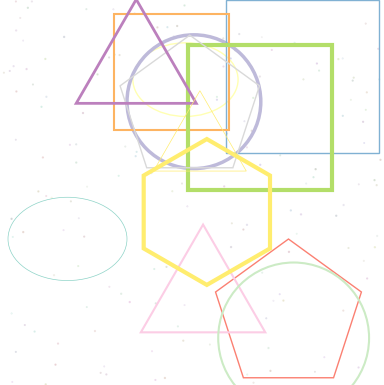[{"shape": "oval", "thickness": 0.5, "radius": 0.77, "center": [0.175, 0.379]}, {"shape": "oval", "thickness": 1, "radius": 0.68, "center": [0.482, 0.793]}, {"shape": "circle", "thickness": 2.5, "radius": 0.87, "center": [0.504, 0.736]}, {"shape": "pentagon", "thickness": 1, "radius": 1.0, "center": [0.749, 0.18]}, {"shape": "square", "thickness": 1, "radius": 0.99, "center": [0.785, 0.801]}, {"shape": "square", "thickness": 1.5, "radius": 0.75, "center": [0.445, 0.813]}, {"shape": "square", "thickness": 3, "radius": 0.94, "center": [0.676, 0.695]}, {"shape": "triangle", "thickness": 1.5, "radius": 0.93, "center": [0.527, 0.23]}, {"shape": "pentagon", "thickness": 1, "radius": 0.95, "center": [0.493, 0.718]}, {"shape": "triangle", "thickness": 2, "radius": 0.9, "center": [0.354, 0.822]}, {"shape": "circle", "thickness": 1.5, "radius": 0.98, "center": [0.763, 0.122]}, {"shape": "triangle", "thickness": 0.5, "radius": 0.7, "center": [0.519, 0.625]}, {"shape": "hexagon", "thickness": 3, "radius": 0.95, "center": [0.537, 0.449]}]